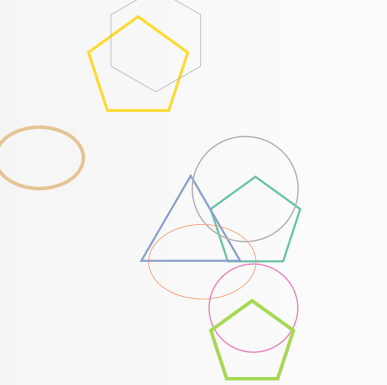[{"shape": "pentagon", "thickness": 1.5, "radius": 0.61, "center": [0.659, 0.419]}, {"shape": "oval", "thickness": 0.5, "radius": 0.69, "center": [0.522, 0.32]}, {"shape": "triangle", "thickness": 1.5, "radius": 0.74, "center": [0.492, 0.396]}, {"shape": "circle", "thickness": 1, "radius": 0.57, "center": [0.654, 0.2]}, {"shape": "pentagon", "thickness": 2.5, "radius": 0.56, "center": [0.651, 0.107]}, {"shape": "pentagon", "thickness": 2, "radius": 0.67, "center": [0.356, 0.822]}, {"shape": "oval", "thickness": 2.5, "radius": 0.57, "center": [0.101, 0.59]}, {"shape": "hexagon", "thickness": 0.5, "radius": 0.67, "center": [0.402, 0.895]}, {"shape": "circle", "thickness": 1, "radius": 0.68, "center": [0.633, 0.509]}]